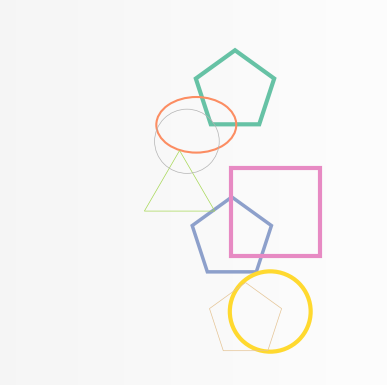[{"shape": "pentagon", "thickness": 3, "radius": 0.53, "center": [0.606, 0.763]}, {"shape": "oval", "thickness": 1.5, "radius": 0.52, "center": [0.507, 0.676]}, {"shape": "pentagon", "thickness": 2.5, "radius": 0.54, "center": [0.598, 0.381]}, {"shape": "square", "thickness": 3, "radius": 0.57, "center": [0.71, 0.449]}, {"shape": "triangle", "thickness": 0.5, "radius": 0.52, "center": [0.463, 0.504]}, {"shape": "circle", "thickness": 3, "radius": 0.52, "center": [0.697, 0.191]}, {"shape": "pentagon", "thickness": 0.5, "radius": 0.49, "center": [0.634, 0.168]}, {"shape": "circle", "thickness": 0.5, "radius": 0.42, "center": [0.482, 0.633]}]